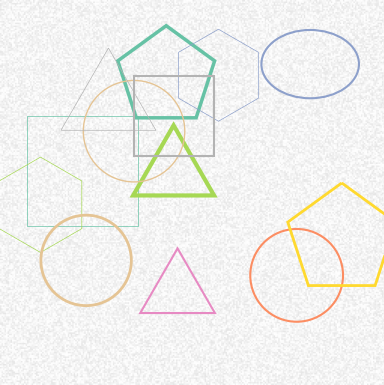[{"shape": "pentagon", "thickness": 2.5, "radius": 0.66, "center": [0.432, 0.801]}, {"shape": "square", "thickness": 0.5, "radius": 0.72, "center": [0.215, 0.555]}, {"shape": "circle", "thickness": 1.5, "radius": 0.6, "center": [0.771, 0.285]}, {"shape": "hexagon", "thickness": 0.5, "radius": 0.6, "center": [0.567, 0.805]}, {"shape": "oval", "thickness": 1.5, "radius": 0.63, "center": [0.806, 0.833]}, {"shape": "triangle", "thickness": 1.5, "radius": 0.56, "center": [0.461, 0.243]}, {"shape": "triangle", "thickness": 3, "radius": 0.61, "center": [0.451, 0.553]}, {"shape": "hexagon", "thickness": 0.5, "radius": 0.62, "center": [0.105, 0.468]}, {"shape": "pentagon", "thickness": 2, "radius": 0.74, "center": [0.888, 0.377]}, {"shape": "circle", "thickness": 1, "radius": 0.66, "center": [0.348, 0.659]}, {"shape": "circle", "thickness": 2, "radius": 0.59, "center": [0.224, 0.324]}, {"shape": "square", "thickness": 1.5, "radius": 0.52, "center": [0.451, 0.699]}, {"shape": "triangle", "thickness": 0.5, "radius": 0.71, "center": [0.282, 0.733]}]